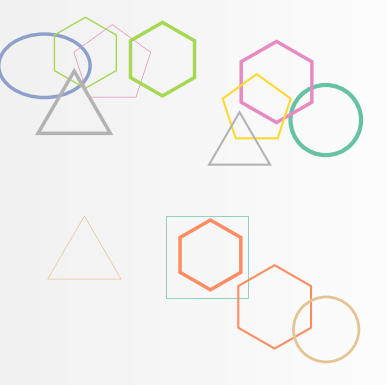[{"shape": "square", "thickness": 0.5, "radius": 0.53, "center": [0.534, 0.333]}, {"shape": "circle", "thickness": 3, "radius": 0.46, "center": [0.841, 0.688]}, {"shape": "hexagon", "thickness": 1.5, "radius": 0.54, "center": [0.709, 0.203]}, {"shape": "hexagon", "thickness": 2.5, "radius": 0.45, "center": [0.543, 0.338]}, {"shape": "oval", "thickness": 2.5, "radius": 0.59, "center": [0.115, 0.829]}, {"shape": "pentagon", "thickness": 0.5, "radius": 0.52, "center": [0.29, 0.832]}, {"shape": "hexagon", "thickness": 2.5, "radius": 0.53, "center": [0.714, 0.787]}, {"shape": "hexagon", "thickness": 1, "radius": 0.46, "center": [0.22, 0.863]}, {"shape": "hexagon", "thickness": 2.5, "radius": 0.48, "center": [0.419, 0.846]}, {"shape": "pentagon", "thickness": 1.5, "radius": 0.46, "center": [0.662, 0.715]}, {"shape": "circle", "thickness": 2, "radius": 0.42, "center": [0.842, 0.144]}, {"shape": "triangle", "thickness": 0.5, "radius": 0.55, "center": [0.218, 0.33]}, {"shape": "triangle", "thickness": 1.5, "radius": 0.45, "center": [0.618, 0.618]}, {"shape": "triangle", "thickness": 2.5, "radius": 0.54, "center": [0.191, 0.708]}]